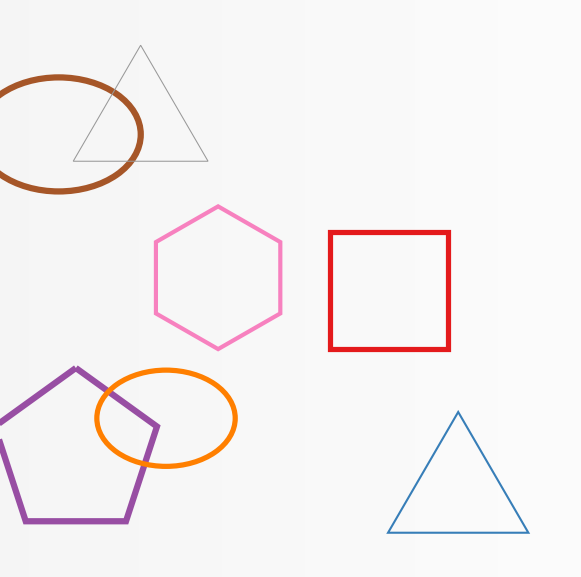[{"shape": "square", "thickness": 2.5, "radius": 0.51, "center": [0.67, 0.496]}, {"shape": "triangle", "thickness": 1, "radius": 0.7, "center": [0.788, 0.146]}, {"shape": "pentagon", "thickness": 3, "radius": 0.73, "center": [0.131, 0.215]}, {"shape": "oval", "thickness": 2.5, "radius": 0.6, "center": [0.286, 0.275]}, {"shape": "oval", "thickness": 3, "radius": 0.71, "center": [0.101, 0.766]}, {"shape": "hexagon", "thickness": 2, "radius": 0.62, "center": [0.375, 0.518]}, {"shape": "triangle", "thickness": 0.5, "radius": 0.67, "center": [0.242, 0.787]}]